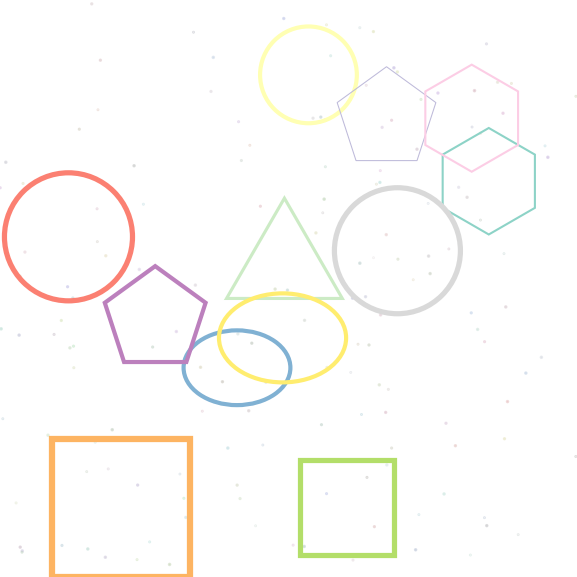[{"shape": "hexagon", "thickness": 1, "radius": 0.46, "center": [0.846, 0.685]}, {"shape": "circle", "thickness": 2, "radius": 0.42, "center": [0.534, 0.87]}, {"shape": "pentagon", "thickness": 0.5, "radius": 0.45, "center": [0.669, 0.794]}, {"shape": "circle", "thickness": 2.5, "radius": 0.55, "center": [0.119, 0.589]}, {"shape": "oval", "thickness": 2, "radius": 0.46, "center": [0.41, 0.362]}, {"shape": "square", "thickness": 3, "radius": 0.6, "center": [0.21, 0.119]}, {"shape": "square", "thickness": 2.5, "radius": 0.41, "center": [0.601, 0.12]}, {"shape": "hexagon", "thickness": 1, "radius": 0.46, "center": [0.817, 0.794]}, {"shape": "circle", "thickness": 2.5, "radius": 0.55, "center": [0.688, 0.565]}, {"shape": "pentagon", "thickness": 2, "radius": 0.46, "center": [0.269, 0.447]}, {"shape": "triangle", "thickness": 1.5, "radius": 0.58, "center": [0.493, 0.54]}, {"shape": "oval", "thickness": 2, "radius": 0.55, "center": [0.489, 0.414]}]